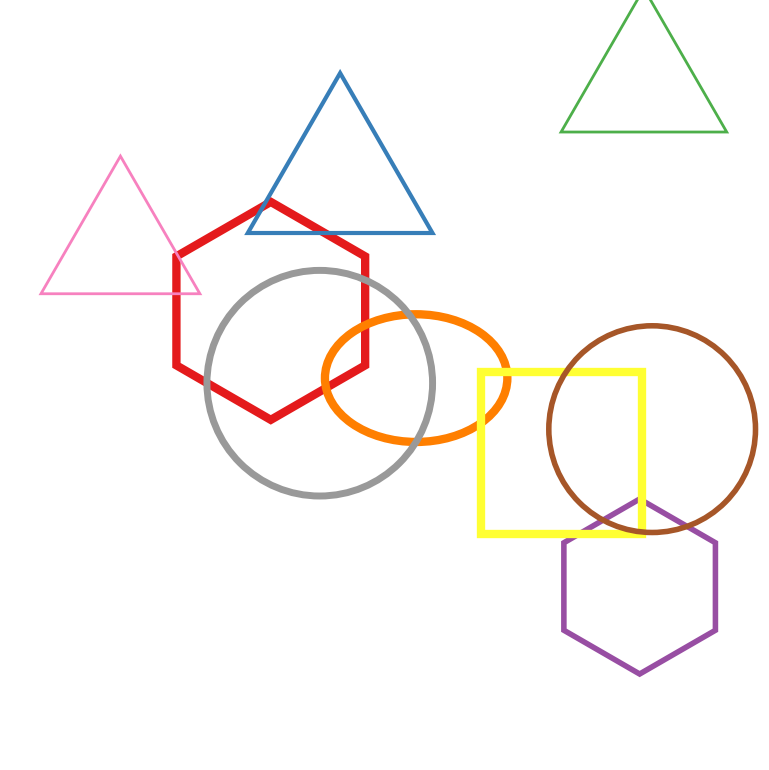[{"shape": "hexagon", "thickness": 3, "radius": 0.71, "center": [0.352, 0.596]}, {"shape": "triangle", "thickness": 1.5, "radius": 0.69, "center": [0.442, 0.767]}, {"shape": "triangle", "thickness": 1, "radius": 0.62, "center": [0.836, 0.891]}, {"shape": "hexagon", "thickness": 2, "radius": 0.57, "center": [0.831, 0.238]}, {"shape": "oval", "thickness": 3, "radius": 0.59, "center": [0.54, 0.509]}, {"shape": "square", "thickness": 3, "radius": 0.52, "center": [0.729, 0.412]}, {"shape": "circle", "thickness": 2, "radius": 0.67, "center": [0.847, 0.443]}, {"shape": "triangle", "thickness": 1, "radius": 0.6, "center": [0.156, 0.678]}, {"shape": "circle", "thickness": 2.5, "radius": 0.73, "center": [0.415, 0.502]}]